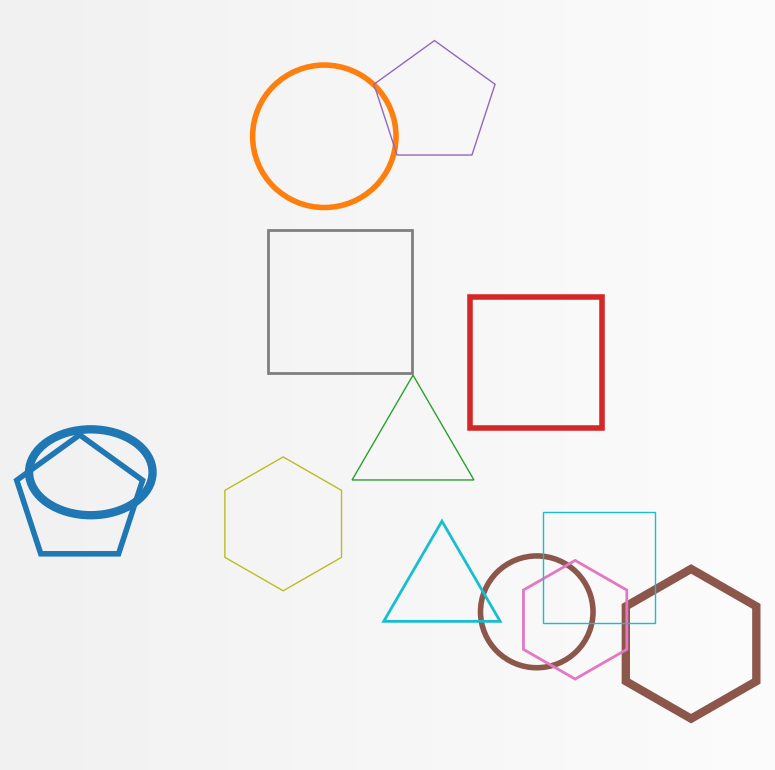[{"shape": "oval", "thickness": 3, "radius": 0.4, "center": [0.117, 0.387]}, {"shape": "pentagon", "thickness": 2, "radius": 0.43, "center": [0.103, 0.35]}, {"shape": "circle", "thickness": 2, "radius": 0.46, "center": [0.418, 0.823]}, {"shape": "triangle", "thickness": 0.5, "radius": 0.45, "center": [0.533, 0.422]}, {"shape": "square", "thickness": 2, "radius": 0.43, "center": [0.692, 0.529]}, {"shape": "pentagon", "thickness": 0.5, "radius": 0.41, "center": [0.561, 0.865]}, {"shape": "hexagon", "thickness": 3, "radius": 0.49, "center": [0.892, 0.164]}, {"shape": "circle", "thickness": 2, "radius": 0.36, "center": [0.693, 0.205]}, {"shape": "hexagon", "thickness": 1, "radius": 0.39, "center": [0.742, 0.195]}, {"shape": "square", "thickness": 1, "radius": 0.47, "center": [0.438, 0.608]}, {"shape": "hexagon", "thickness": 0.5, "radius": 0.43, "center": [0.365, 0.32]}, {"shape": "square", "thickness": 0.5, "radius": 0.36, "center": [0.773, 0.263]}, {"shape": "triangle", "thickness": 1, "radius": 0.43, "center": [0.57, 0.236]}]